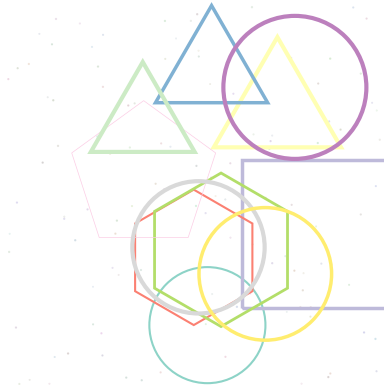[{"shape": "circle", "thickness": 1.5, "radius": 0.75, "center": [0.539, 0.155]}, {"shape": "triangle", "thickness": 3, "radius": 0.95, "center": [0.721, 0.713]}, {"shape": "square", "thickness": 2.5, "radius": 0.96, "center": [0.82, 0.392]}, {"shape": "hexagon", "thickness": 1.5, "radius": 0.88, "center": [0.503, 0.332]}, {"shape": "triangle", "thickness": 2.5, "radius": 0.84, "center": [0.55, 0.817]}, {"shape": "hexagon", "thickness": 2, "radius": 1.0, "center": [0.574, 0.351]}, {"shape": "pentagon", "thickness": 0.5, "radius": 0.98, "center": [0.373, 0.542]}, {"shape": "circle", "thickness": 3, "radius": 0.86, "center": [0.516, 0.358]}, {"shape": "circle", "thickness": 3, "radius": 0.93, "center": [0.766, 0.773]}, {"shape": "triangle", "thickness": 3, "radius": 0.78, "center": [0.371, 0.683]}, {"shape": "circle", "thickness": 2.5, "radius": 0.86, "center": [0.689, 0.289]}]